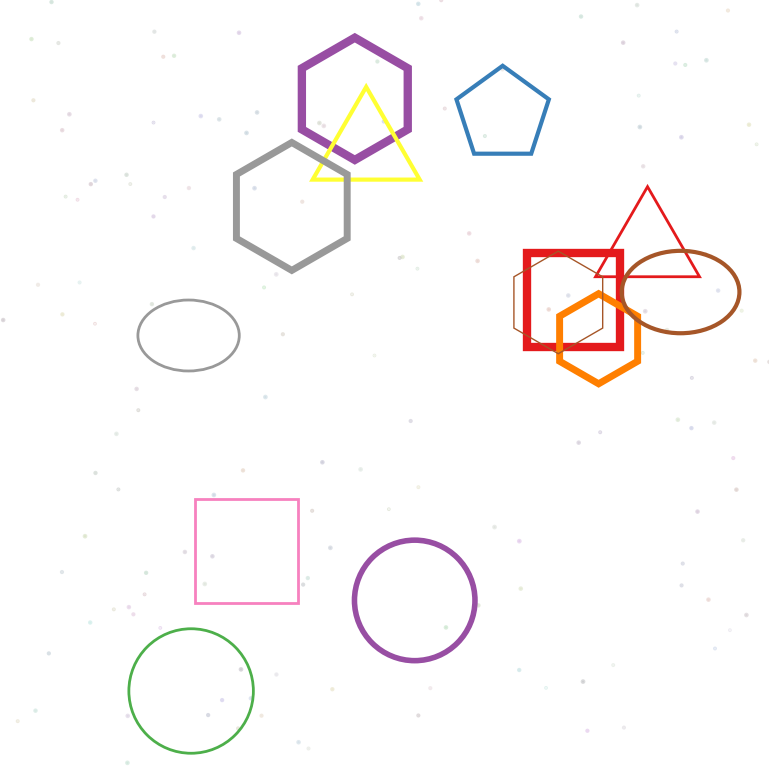[{"shape": "triangle", "thickness": 1, "radius": 0.39, "center": [0.841, 0.68]}, {"shape": "square", "thickness": 3, "radius": 0.3, "center": [0.745, 0.61]}, {"shape": "pentagon", "thickness": 1.5, "radius": 0.32, "center": [0.653, 0.851]}, {"shape": "circle", "thickness": 1, "radius": 0.4, "center": [0.248, 0.103]}, {"shape": "hexagon", "thickness": 3, "radius": 0.4, "center": [0.461, 0.872]}, {"shape": "circle", "thickness": 2, "radius": 0.39, "center": [0.539, 0.22]}, {"shape": "hexagon", "thickness": 2.5, "radius": 0.29, "center": [0.777, 0.56]}, {"shape": "triangle", "thickness": 1.5, "radius": 0.4, "center": [0.476, 0.807]}, {"shape": "oval", "thickness": 1.5, "radius": 0.38, "center": [0.884, 0.621]}, {"shape": "hexagon", "thickness": 0.5, "radius": 0.33, "center": [0.725, 0.607]}, {"shape": "square", "thickness": 1, "radius": 0.34, "center": [0.32, 0.284]}, {"shape": "oval", "thickness": 1, "radius": 0.33, "center": [0.245, 0.564]}, {"shape": "hexagon", "thickness": 2.5, "radius": 0.42, "center": [0.379, 0.732]}]